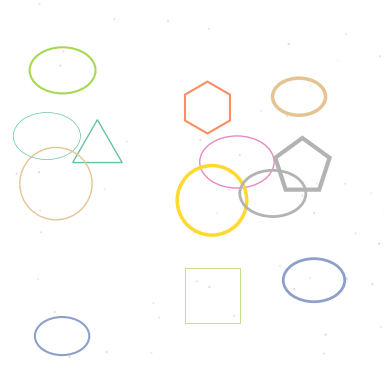[{"shape": "oval", "thickness": 0.5, "radius": 0.44, "center": [0.122, 0.647]}, {"shape": "triangle", "thickness": 1, "radius": 0.37, "center": [0.253, 0.615]}, {"shape": "hexagon", "thickness": 1.5, "radius": 0.34, "center": [0.539, 0.721]}, {"shape": "oval", "thickness": 2, "radius": 0.4, "center": [0.816, 0.272]}, {"shape": "oval", "thickness": 1.5, "radius": 0.35, "center": [0.161, 0.127]}, {"shape": "oval", "thickness": 1, "radius": 0.48, "center": [0.615, 0.579]}, {"shape": "oval", "thickness": 1.5, "radius": 0.43, "center": [0.163, 0.817]}, {"shape": "square", "thickness": 0.5, "radius": 0.36, "center": [0.552, 0.232]}, {"shape": "circle", "thickness": 2.5, "radius": 0.45, "center": [0.551, 0.48]}, {"shape": "oval", "thickness": 2.5, "radius": 0.34, "center": [0.777, 0.749]}, {"shape": "circle", "thickness": 1, "radius": 0.47, "center": [0.145, 0.523]}, {"shape": "oval", "thickness": 2, "radius": 0.43, "center": [0.709, 0.498]}, {"shape": "pentagon", "thickness": 3, "radius": 0.37, "center": [0.785, 0.567]}]